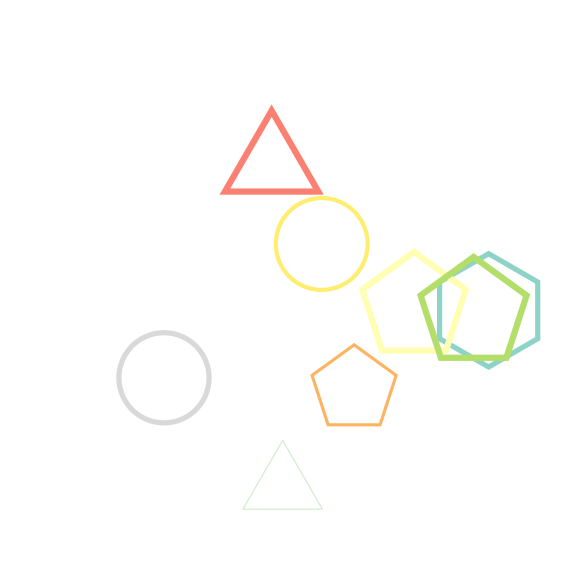[{"shape": "hexagon", "thickness": 2.5, "radius": 0.49, "center": [0.846, 0.462]}, {"shape": "pentagon", "thickness": 3, "radius": 0.47, "center": [0.717, 0.469]}, {"shape": "triangle", "thickness": 3, "radius": 0.47, "center": [0.47, 0.714]}, {"shape": "pentagon", "thickness": 1.5, "radius": 0.38, "center": [0.613, 0.325]}, {"shape": "pentagon", "thickness": 3, "radius": 0.48, "center": [0.82, 0.458]}, {"shape": "circle", "thickness": 2.5, "radius": 0.39, "center": [0.284, 0.345]}, {"shape": "triangle", "thickness": 0.5, "radius": 0.4, "center": [0.489, 0.157]}, {"shape": "circle", "thickness": 2, "radius": 0.4, "center": [0.557, 0.577]}]